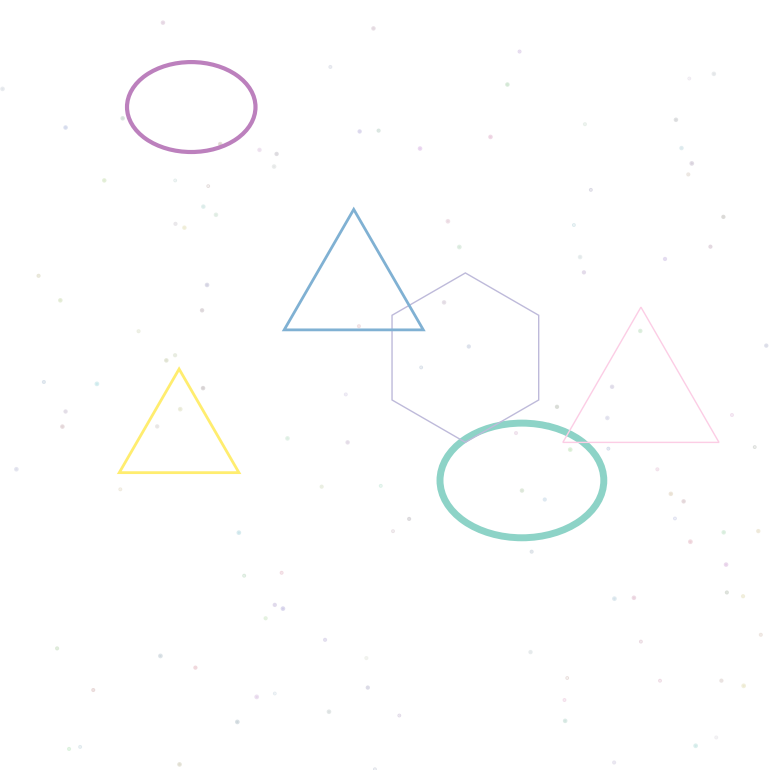[{"shape": "oval", "thickness": 2.5, "radius": 0.53, "center": [0.678, 0.376]}, {"shape": "hexagon", "thickness": 0.5, "radius": 0.55, "center": [0.604, 0.536]}, {"shape": "triangle", "thickness": 1, "radius": 0.52, "center": [0.459, 0.624]}, {"shape": "triangle", "thickness": 0.5, "radius": 0.59, "center": [0.832, 0.484]}, {"shape": "oval", "thickness": 1.5, "radius": 0.42, "center": [0.248, 0.861]}, {"shape": "triangle", "thickness": 1, "radius": 0.45, "center": [0.233, 0.431]}]